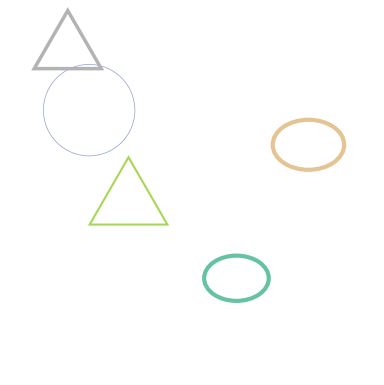[{"shape": "oval", "thickness": 3, "radius": 0.42, "center": [0.614, 0.277]}, {"shape": "circle", "thickness": 0.5, "radius": 0.59, "center": [0.232, 0.714]}, {"shape": "triangle", "thickness": 1.5, "radius": 0.58, "center": [0.334, 0.475]}, {"shape": "oval", "thickness": 3, "radius": 0.46, "center": [0.801, 0.624]}, {"shape": "triangle", "thickness": 2.5, "radius": 0.5, "center": [0.176, 0.872]}]